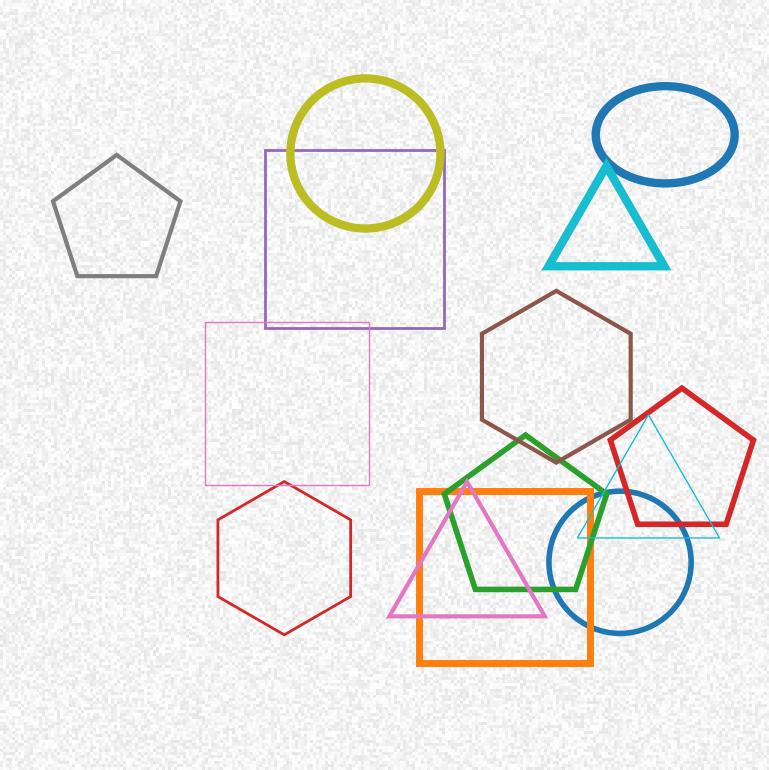[{"shape": "circle", "thickness": 2, "radius": 0.46, "center": [0.805, 0.27]}, {"shape": "oval", "thickness": 3, "radius": 0.45, "center": [0.864, 0.825]}, {"shape": "square", "thickness": 2.5, "radius": 0.56, "center": [0.656, 0.251]}, {"shape": "pentagon", "thickness": 2, "radius": 0.55, "center": [0.683, 0.324]}, {"shape": "hexagon", "thickness": 1, "radius": 0.5, "center": [0.369, 0.275]}, {"shape": "pentagon", "thickness": 2, "radius": 0.49, "center": [0.886, 0.398]}, {"shape": "square", "thickness": 1, "radius": 0.58, "center": [0.46, 0.689]}, {"shape": "hexagon", "thickness": 1.5, "radius": 0.56, "center": [0.722, 0.511]}, {"shape": "triangle", "thickness": 1.5, "radius": 0.58, "center": [0.607, 0.258]}, {"shape": "square", "thickness": 0.5, "radius": 0.53, "center": [0.372, 0.476]}, {"shape": "pentagon", "thickness": 1.5, "radius": 0.44, "center": [0.152, 0.712]}, {"shape": "circle", "thickness": 3, "radius": 0.49, "center": [0.475, 0.801]}, {"shape": "triangle", "thickness": 3, "radius": 0.43, "center": [0.788, 0.698]}, {"shape": "triangle", "thickness": 0.5, "radius": 0.53, "center": [0.842, 0.355]}]